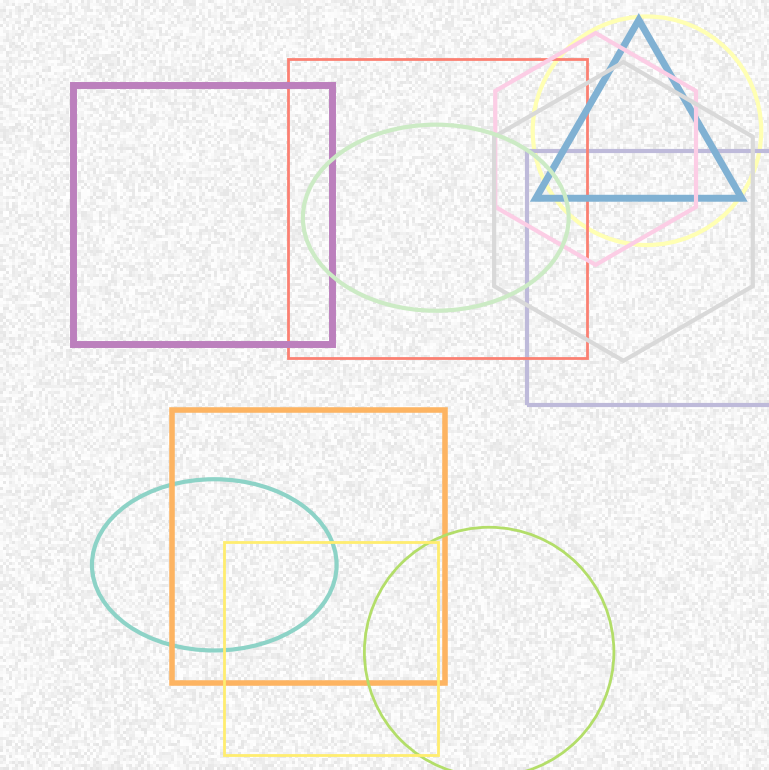[{"shape": "oval", "thickness": 1.5, "radius": 0.79, "center": [0.278, 0.266]}, {"shape": "circle", "thickness": 1.5, "radius": 0.74, "center": [0.84, 0.83]}, {"shape": "square", "thickness": 1.5, "radius": 0.82, "center": [0.849, 0.639]}, {"shape": "square", "thickness": 1, "radius": 0.97, "center": [0.568, 0.729]}, {"shape": "triangle", "thickness": 2.5, "radius": 0.77, "center": [0.83, 0.82]}, {"shape": "square", "thickness": 2, "radius": 0.89, "center": [0.401, 0.29]}, {"shape": "circle", "thickness": 1, "radius": 0.81, "center": [0.635, 0.153]}, {"shape": "hexagon", "thickness": 1.5, "radius": 0.75, "center": [0.774, 0.807]}, {"shape": "hexagon", "thickness": 1.5, "radius": 0.97, "center": [0.81, 0.725]}, {"shape": "square", "thickness": 2.5, "radius": 0.84, "center": [0.263, 0.721]}, {"shape": "oval", "thickness": 1.5, "radius": 0.86, "center": [0.566, 0.717]}, {"shape": "square", "thickness": 1, "radius": 0.69, "center": [0.43, 0.158]}]